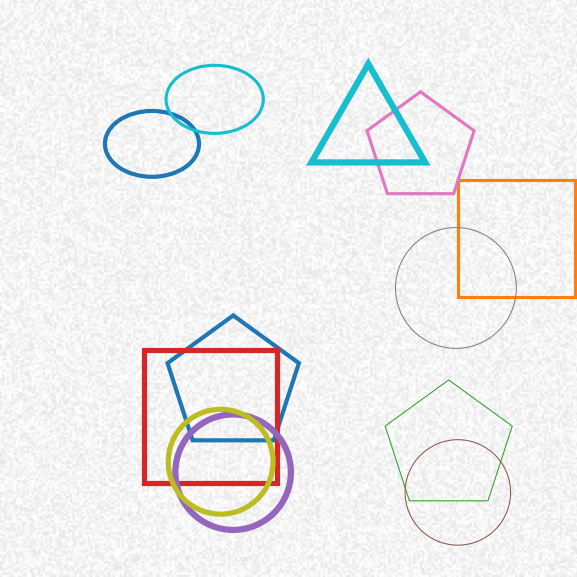[{"shape": "oval", "thickness": 2, "radius": 0.41, "center": [0.263, 0.75]}, {"shape": "pentagon", "thickness": 2, "radius": 0.6, "center": [0.404, 0.333]}, {"shape": "square", "thickness": 1.5, "radius": 0.51, "center": [0.895, 0.586]}, {"shape": "pentagon", "thickness": 0.5, "radius": 0.58, "center": [0.777, 0.226]}, {"shape": "square", "thickness": 2.5, "radius": 0.58, "center": [0.365, 0.278]}, {"shape": "circle", "thickness": 3, "radius": 0.5, "center": [0.404, 0.181]}, {"shape": "circle", "thickness": 0.5, "radius": 0.46, "center": [0.793, 0.146]}, {"shape": "pentagon", "thickness": 1.5, "radius": 0.49, "center": [0.728, 0.743]}, {"shape": "circle", "thickness": 0.5, "radius": 0.52, "center": [0.789, 0.5]}, {"shape": "circle", "thickness": 2.5, "radius": 0.45, "center": [0.382, 0.2]}, {"shape": "triangle", "thickness": 3, "radius": 0.57, "center": [0.638, 0.775]}, {"shape": "oval", "thickness": 1.5, "radius": 0.42, "center": [0.372, 0.827]}]